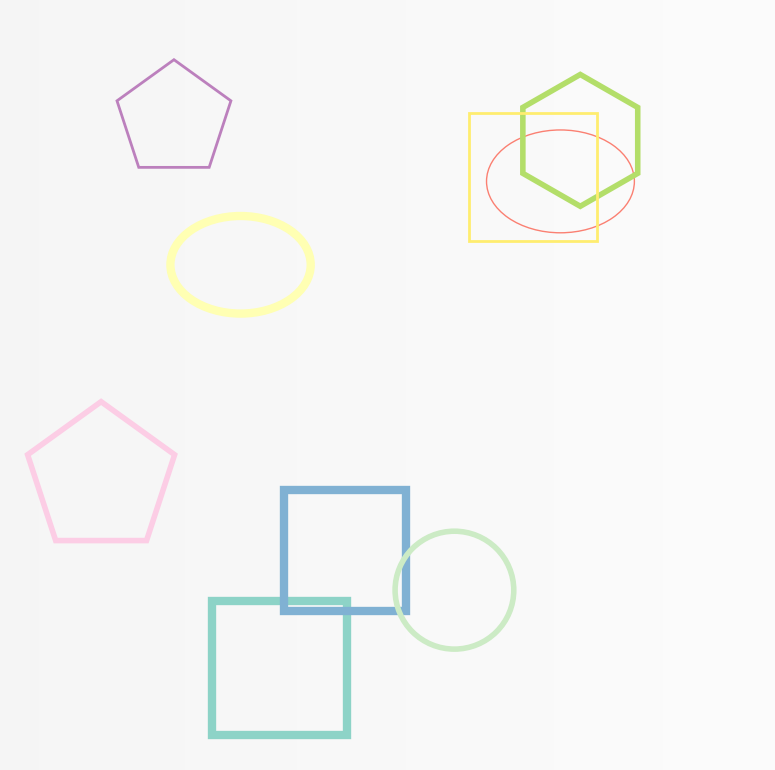[{"shape": "square", "thickness": 3, "radius": 0.44, "center": [0.36, 0.133]}, {"shape": "oval", "thickness": 3, "radius": 0.45, "center": [0.31, 0.656]}, {"shape": "oval", "thickness": 0.5, "radius": 0.48, "center": [0.723, 0.764]}, {"shape": "square", "thickness": 3, "radius": 0.39, "center": [0.445, 0.285]}, {"shape": "hexagon", "thickness": 2, "radius": 0.43, "center": [0.749, 0.818]}, {"shape": "pentagon", "thickness": 2, "radius": 0.5, "center": [0.13, 0.379]}, {"shape": "pentagon", "thickness": 1, "radius": 0.39, "center": [0.224, 0.845]}, {"shape": "circle", "thickness": 2, "radius": 0.38, "center": [0.586, 0.234]}, {"shape": "square", "thickness": 1, "radius": 0.42, "center": [0.688, 0.77]}]